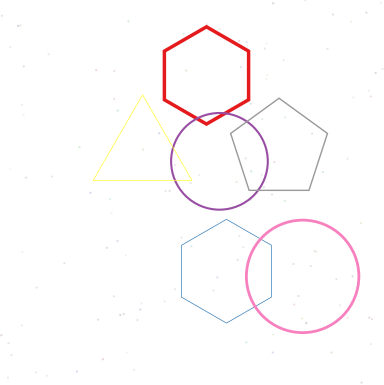[{"shape": "hexagon", "thickness": 2.5, "radius": 0.63, "center": [0.536, 0.804]}, {"shape": "hexagon", "thickness": 0.5, "radius": 0.67, "center": [0.588, 0.296]}, {"shape": "circle", "thickness": 1.5, "radius": 0.63, "center": [0.57, 0.581]}, {"shape": "triangle", "thickness": 0.5, "radius": 0.74, "center": [0.37, 0.605]}, {"shape": "circle", "thickness": 2, "radius": 0.73, "center": [0.786, 0.282]}, {"shape": "pentagon", "thickness": 1, "radius": 0.66, "center": [0.725, 0.613]}]